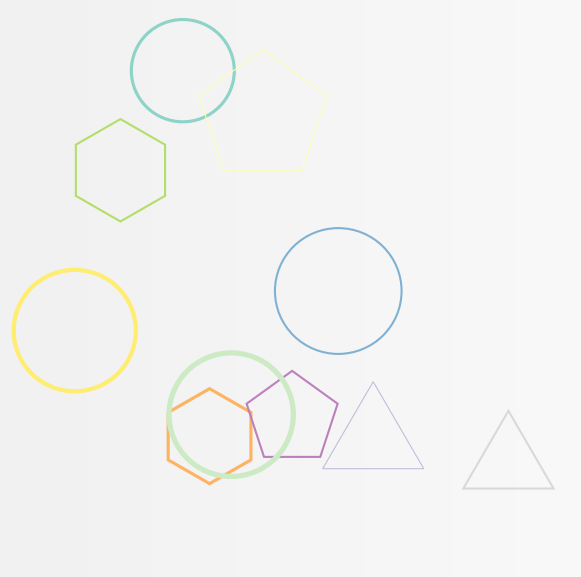[{"shape": "circle", "thickness": 1.5, "radius": 0.44, "center": [0.315, 0.877]}, {"shape": "pentagon", "thickness": 0.5, "radius": 0.58, "center": [0.452, 0.798]}, {"shape": "triangle", "thickness": 0.5, "radius": 0.5, "center": [0.642, 0.238]}, {"shape": "circle", "thickness": 1, "radius": 0.54, "center": [0.582, 0.495]}, {"shape": "hexagon", "thickness": 1.5, "radius": 0.41, "center": [0.361, 0.244]}, {"shape": "hexagon", "thickness": 1, "radius": 0.44, "center": [0.207, 0.704]}, {"shape": "triangle", "thickness": 1, "radius": 0.45, "center": [0.875, 0.198]}, {"shape": "pentagon", "thickness": 1, "radius": 0.41, "center": [0.503, 0.275]}, {"shape": "circle", "thickness": 2.5, "radius": 0.53, "center": [0.398, 0.281]}, {"shape": "circle", "thickness": 2, "radius": 0.53, "center": [0.129, 0.427]}]